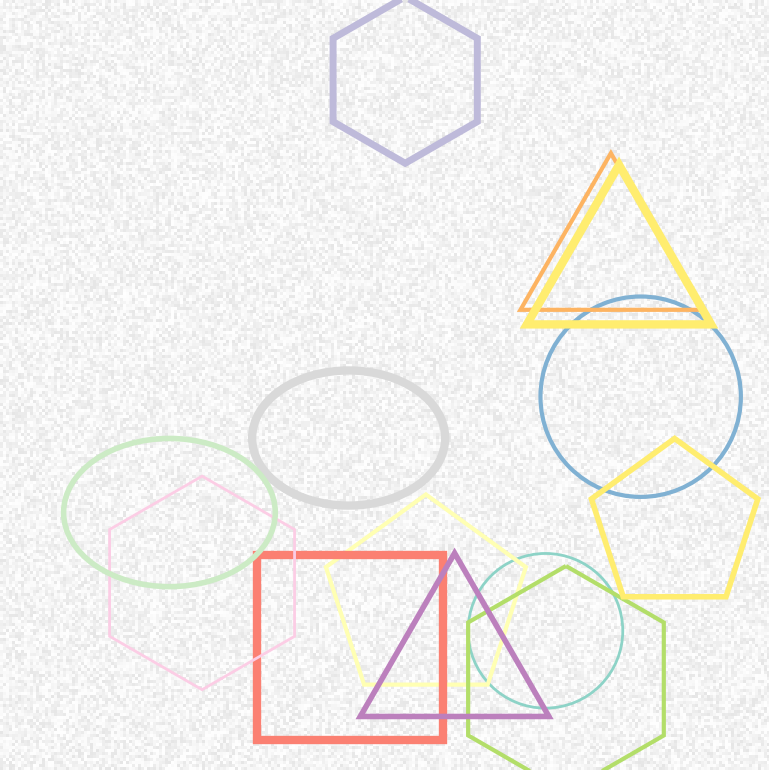[{"shape": "circle", "thickness": 1, "radius": 0.5, "center": [0.708, 0.181]}, {"shape": "pentagon", "thickness": 1.5, "radius": 0.68, "center": [0.553, 0.221]}, {"shape": "hexagon", "thickness": 2.5, "radius": 0.54, "center": [0.526, 0.896]}, {"shape": "square", "thickness": 3, "radius": 0.6, "center": [0.455, 0.159]}, {"shape": "circle", "thickness": 1.5, "radius": 0.65, "center": [0.832, 0.485]}, {"shape": "triangle", "thickness": 1.5, "radius": 0.68, "center": [0.793, 0.665]}, {"shape": "hexagon", "thickness": 1.5, "radius": 0.73, "center": [0.735, 0.118]}, {"shape": "hexagon", "thickness": 1, "radius": 0.69, "center": [0.262, 0.243]}, {"shape": "oval", "thickness": 3, "radius": 0.63, "center": [0.453, 0.431]}, {"shape": "triangle", "thickness": 2, "radius": 0.71, "center": [0.59, 0.14]}, {"shape": "oval", "thickness": 2, "radius": 0.69, "center": [0.22, 0.334]}, {"shape": "pentagon", "thickness": 2, "radius": 0.57, "center": [0.876, 0.317]}, {"shape": "triangle", "thickness": 3, "radius": 0.69, "center": [0.804, 0.648]}]